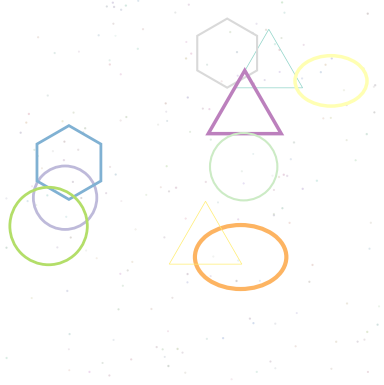[{"shape": "triangle", "thickness": 0.5, "radius": 0.51, "center": [0.698, 0.823]}, {"shape": "oval", "thickness": 2.5, "radius": 0.47, "center": [0.86, 0.79]}, {"shape": "circle", "thickness": 2, "radius": 0.41, "center": [0.169, 0.486]}, {"shape": "hexagon", "thickness": 2, "radius": 0.48, "center": [0.179, 0.578]}, {"shape": "oval", "thickness": 3, "radius": 0.59, "center": [0.625, 0.332]}, {"shape": "circle", "thickness": 2, "radius": 0.5, "center": [0.126, 0.413]}, {"shape": "hexagon", "thickness": 1.5, "radius": 0.45, "center": [0.59, 0.862]}, {"shape": "triangle", "thickness": 2.5, "radius": 0.55, "center": [0.636, 0.708]}, {"shape": "circle", "thickness": 1.5, "radius": 0.44, "center": [0.633, 0.567]}, {"shape": "triangle", "thickness": 0.5, "radius": 0.54, "center": [0.534, 0.368]}]